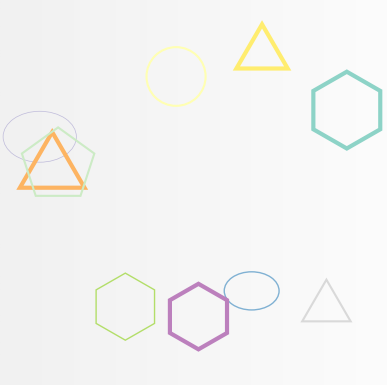[{"shape": "hexagon", "thickness": 3, "radius": 0.5, "center": [0.895, 0.714]}, {"shape": "circle", "thickness": 1.5, "radius": 0.38, "center": [0.454, 0.801]}, {"shape": "oval", "thickness": 0.5, "radius": 0.47, "center": [0.103, 0.645]}, {"shape": "oval", "thickness": 1, "radius": 0.35, "center": [0.649, 0.244]}, {"shape": "triangle", "thickness": 3, "radius": 0.48, "center": [0.135, 0.561]}, {"shape": "hexagon", "thickness": 1, "radius": 0.44, "center": [0.323, 0.204]}, {"shape": "triangle", "thickness": 1.5, "radius": 0.36, "center": [0.842, 0.201]}, {"shape": "hexagon", "thickness": 3, "radius": 0.43, "center": [0.512, 0.178]}, {"shape": "pentagon", "thickness": 1.5, "radius": 0.49, "center": [0.15, 0.571]}, {"shape": "triangle", "thickness": 3, "radius": 0.38, "center": [0.676, 0.86]}]